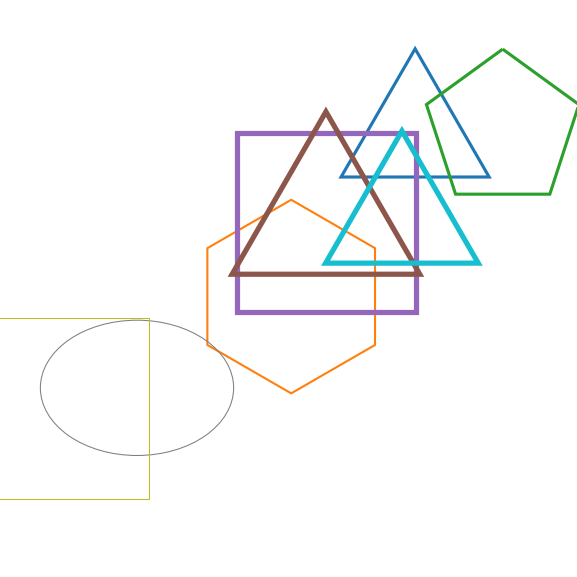[{"shape": "triangle", "thickness": 1.5, "radius": 0.74, "center": [0.719, 0.767]}, {"shape": "hexagon", "thickness": 1, "radius": 0.84, "center": [0.504, 0.486]}, {"shape": "pentagon", "thickness": 1.5, "radius": 0.69, "center": [0.87, 0.775]}, {"shape": "square", "thickness": 2.5, "radius": 0.78, "center": [0.566, 0.614]}, {"shape": "triangle", "thickness": 2.5, "radius": 0.94, "center": [0.564, 0.618]}, {"shape": "oval", "thickness": 0.5, "radius": 0.84, "center": [0.237, 0.328]}, {"shape": "square", "thickness": 0.5, "radius": 0.78, "center": [0.101, 0.291]}, {"shape": "triangle", "thickness": 2.5, "radius": 0.76, "center": [0.696, 0.62]}]